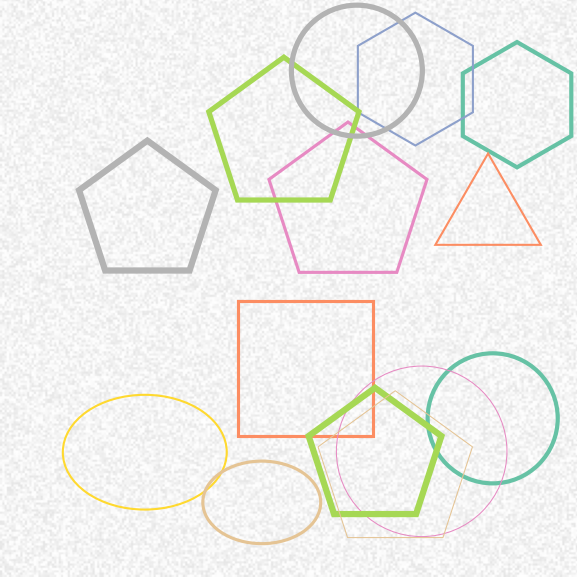[{"shape": "hexagon", "thickness": 2, "radius": 0.54, "center": [0.895, 0.818]}, {"shape": "circle", "thickness": 2, "radius": 0.56, "center": [0.853, 0.275]}, {"shape": "square", "thickness": 1.5, "radius": 0.58, "center": [0.529, 0.361]}, {"shape": "triangle", "thickness": 1, "radius": 0.53, "center": [0.845, 0.628]}, {"shape": "hexagon", "thickness": 1, "radius": 0.58, "center": [0.719, 0.862]}, {"shape": "pentagon", "thickness": 1.5, "radius": 0.72, "center": [0.603, 0.644]}, {"shape": "circle", "thickness": 0.5, "radius": 0.74, "center": [0.73, 0.218]}, {"shape": "pentagon", "thickness": 3, "radius": 0.6, "center": [0.649, 0.207]}, {"shape": "pentagon", "thickness": 2.5, "radius": 0.68, "center": [0.492, 0.763]}, {"shape": "oval", "thickness": 1, "radius": 0.71, "center": [0.251, 0.216]}, {"shape": "pentagon", "thickness": 0.5, "radius": 0.7, "center": [0.684, 0.182]}, {"shape": "oval", "thickness": 1.5, "radius": 0.51, "center": [0.453, 0.129]}, {"shape": "circle", "thickness": 2.5, "radius": 0.57, "center": [0.618, 0.877]}, {"shape": "pentagon", "thickness": 3, "radius": 0.62, "center": [0.255, 0.631]}]